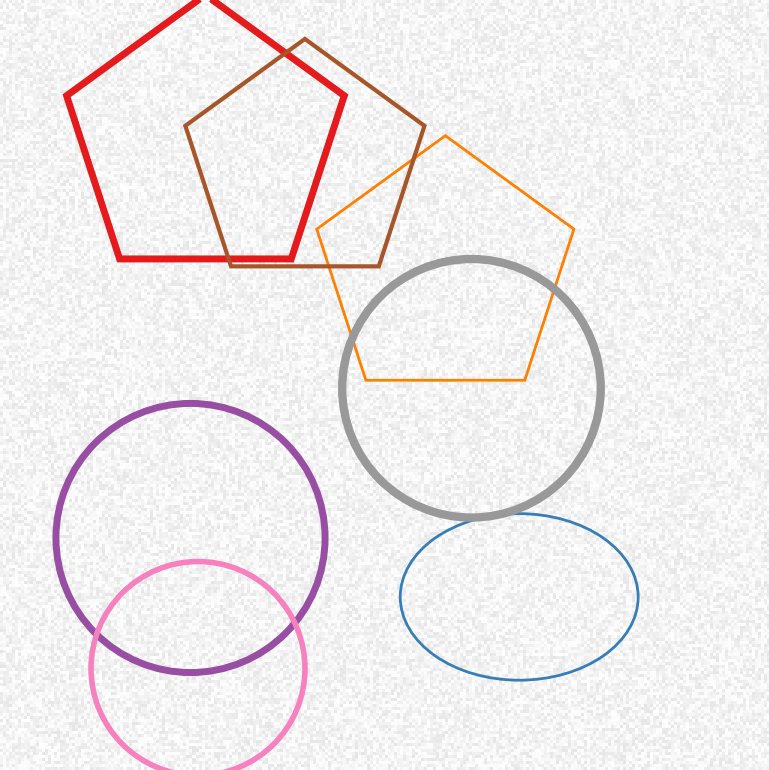[{"shape": "pentagon", "thickness": 2.5, "radius": 0.95, "center": [0.267, 0.817]}, {"shape": "oval", "thickness": 1, "radius": 0.77, "center": [0.674, 0.225]}, {"shape": "circle", "thickness": 2.5, "radius": 0.87, "center": [0.247, 0.301]}, {"shape": "pentagon", "thickness": 1, "radius": 0.88, "center": [0.578, 0.648]}, {"shape": "pentagon", "thickness": 1.5, "radius": 0.82, "center": [0.396, 0.786]}, {"shape": "circle", "thickness": 2, "radius": 0.69, "center": [0.257, 0.132]}, {"shape": "circle", "thickness": 3, "radius": 0.84, "center": [0.612, 0.496]}]